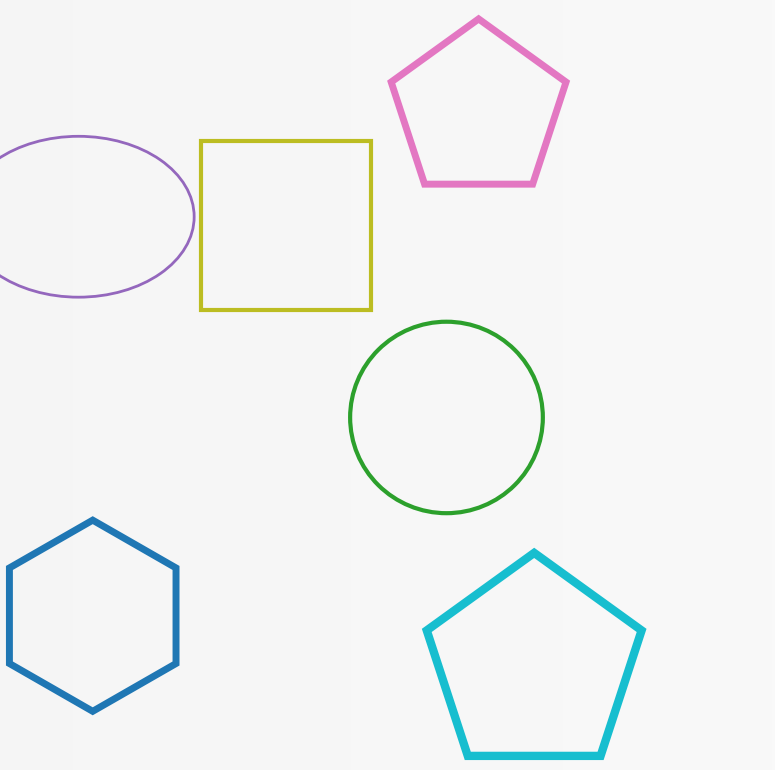[{"shape": "hexagon", "thickness": 2.5, "radius": 0.62, "center": [0.12, 0.2]}, {"shape": "circle", "thickness": 1.5, "radius": 0.62, "center": [0.576, 0.458]}, {"shape": "oval", "thickness": 1, "radius": 0.75, "center": [0.101, 0.719]}, {"shape": "pentagon", "thickness": 2.5, "radius": 0.59, "center": [0.618, 0.857]}, {"shape": "square", "thickness": 1.5, "radius": 0.55, "center": [0.369, 0.707]}, {"shape": "pentagon", "thickness": 3, "radius": 0.73, "center": [0.689, 0.136]}]